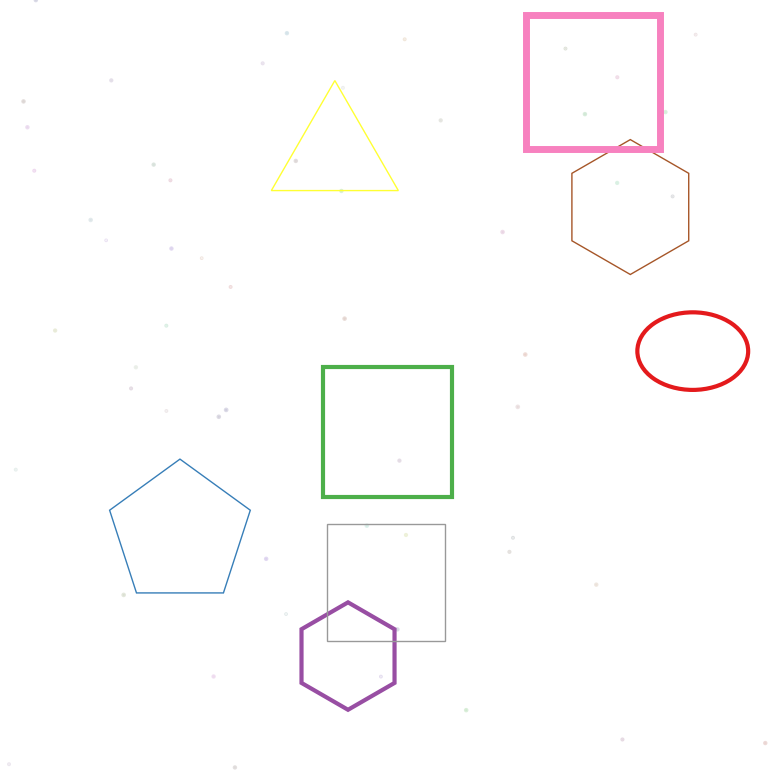[{"shape": "oval", "thickness": 1.5, "radius": 0.36, "center": [0.9, 0.544]}, {"shape": "pentagon", "thickness": 0.5, "radius": 0.48, "center": [0.234, 0.308]}, {"shape": "square", "thickness": 1.5, "radius": 0.42, "center": [0.503, 0.439]}, {"shape": "hexagon", "thickness": 1.5, "radius": 0.35, "center": [0.452, 0.148]}, {"shape": "triangle", "thickness": 0.5, "radius": 0.48, "center": [0.435, 0.8]}, {"shape": "hexagon", "thickness": 0.5, "radius": 0.44, "center": [0.819, 0.731]}, {"shape": "square", "thickness": 2.5, "radius": 0.44, "center": [0.77, 0.894]}, {"shape": "square", "thickness": 0.5, "radius": 0.38, "center": [0.501, 0.243]}]